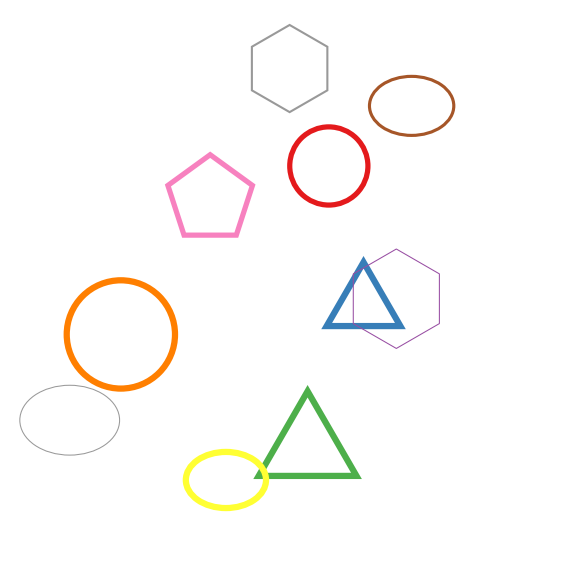[{"shape": "circle", "thickness": 2.5, "radius": 0.34, "center": [0.569, 0.712]}, {"shape": "triangle", "thickness": 3, "radius": 0.37, "center": [0.629, 0.471]}, {"shape": "triangle", "thickness": 3, "radius": 0.49, "center": [0.533, 0.224]}, {"shape": "hexagon", "thickness": 0.5, "radius": 0.43, "center": [0.686, 0.482]}, {"shape": "circle", "thickness": 3, "radius": 0.47, "center": [0.209, 0.42]}, {"shape": "oval", "thickness": 3, "radius": 0.35, "center": [0.391, 0.168]}, {"shape": "oval", "thickness": 1.5, "radius": 0.37, "center": [0.713, 0.816]}, {"shape": "pentagon", "thickness": 2.5, "radius": 0.38, "center": [0.364, 0.654]}, {"shape": "hexagon", "thickness": 1, "radius": 0.38, "center": [0.502, 0.88]}, {"shape": "oval", "thickness": 0.5, "radius": 0.43, "center": [0.121, 0.272]}]